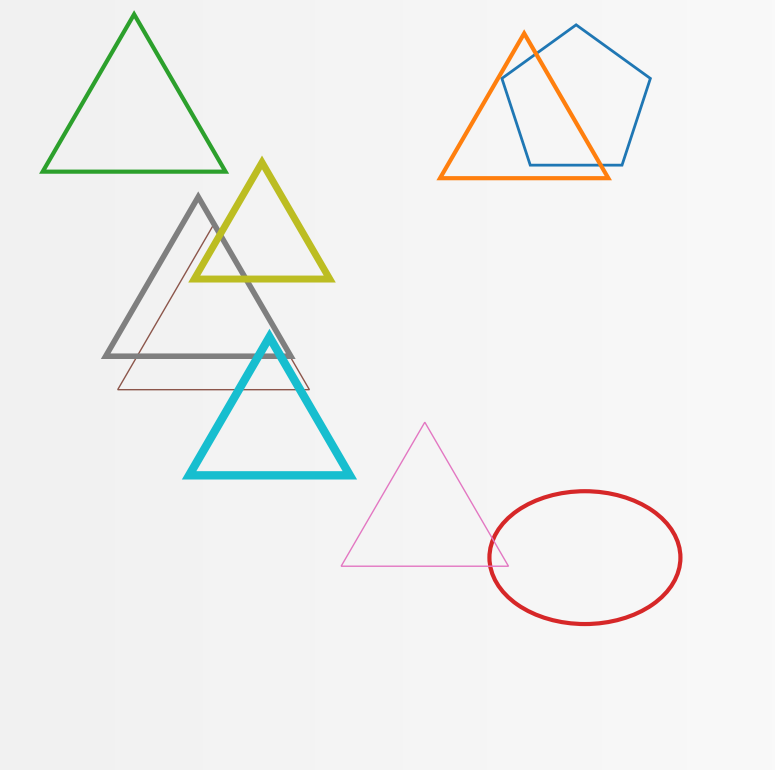[{"shape": "pentagon", "thickness": 1, "radius": 0.5, "center": [0.743, 0.867]}, {"shape": "triangle", "thickness": 1.5, "radius": 0.63, "center": [0.676, 0.831]}, {"shape": "triangle", "thickness": 1.5, "radius": 0.68, "center": [0.173, 0.845]}, {"shape": "oval", "thickness": 1.5, "radius": 0.62, "center": [0.755, 0.276]}, {"shape": "triangle", "thickness": 0.5, "radius": 0.71, "center": [0.276, 0.565]}, {"shape": "triangle", "thickness": 0.5, "radius": 0.62, "center": [0.548, 0.327]}, {"shape": "triangle", "thickness": 2, "radius": 0.69, "center": [0.256, 0.606]}, {"shape": "triangle", "thickness": 2.5, "radius": 0.5, "center": [0.338, 0.688]}, {"shape": "triangle", "thickness": 3, "radius": 0.6, "center": [0.348, 0.443]}]